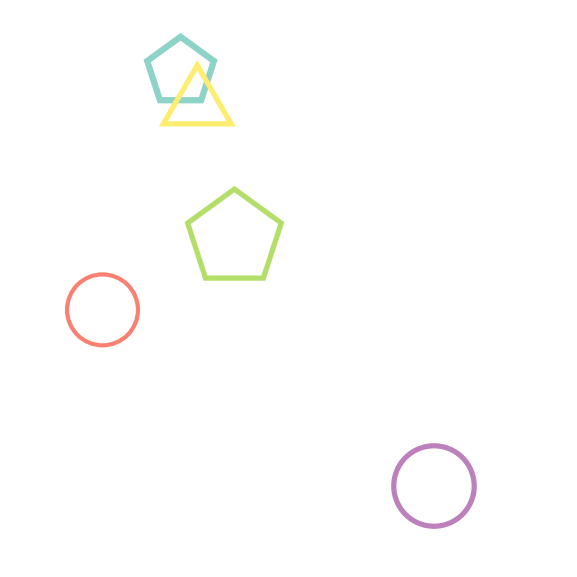[{"shape": "pentagon", "thickness": 3, "radius": 0.3, "center": [0.313, 0.875]}, {"shape": "circle", "thickness": 2, "radius": 0.31, "center": [0.178, 0.463]}, {"shape": "pentagon", "thickness": 2.5, "radius": 0.43, "center": [0.406, 0.587]}, {"shape": "circle", "thickness": 2.5, "radius": 0.35, "center": [0.751, 0.158]}, {"shape": "triangle", "thickness": 2.5, "radius": 0.34, "center": [0.342, 0.819]}]